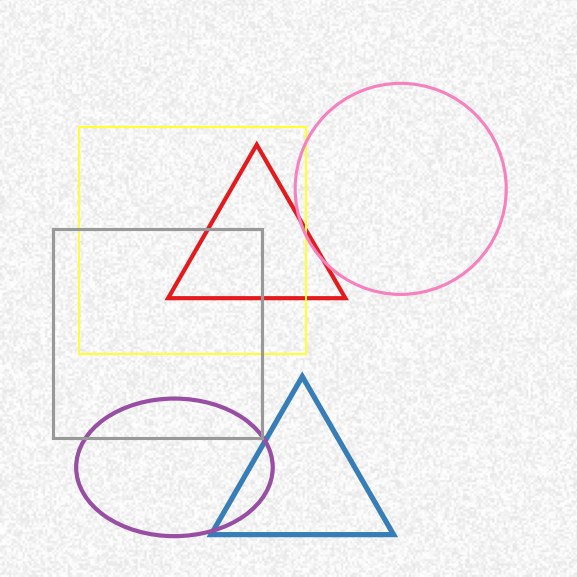[{"shape": "triangle", "thickness": 2, "radius": 0.89, "center": [0.445, 0.571]}, {"shape": "triangle", "thickness": 2.5, "radius": 0.91, "center": [0.523, 0.165]}, {"shape": "oval", "thickness": 2, "radius": 0.85, "center": [0.302, 0.19]}, {"shape": "square", "thickness": 1, "radius": 0.98, "center": [0.333, 0.582]}, {"shape": "circle", "thickness": 1.5, "radius": 0.91, "center": [0.694, 0.672]}, {"shape": "square", "thickness": 1.5, "radius": 0.9, "center": [0.272, 0.422]}]